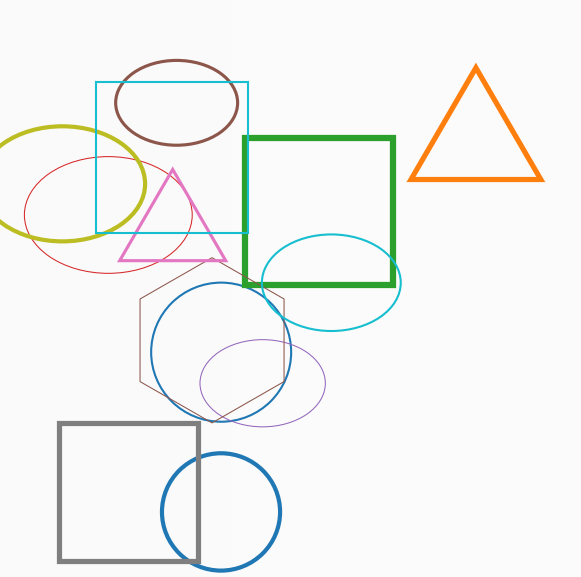[{"shape": "circle", "thickness": 1, "radius": 0.6, "center": [0.38, 0.389]}, {"shape": "circle", "thickness": 2, "radius": 0.51, "center": [0.38, 0.113]}, {"shape": "triangle", "thickness": 2.5, "radius": 0.64, "center": [0.819, 0.753]}, {"shape": "square", "thickness": 3, "radius": 0.64, "center": [0.548, 0.634]}, {"shape": "oval", "thickness": 0.5, "radius": 0.72, "center": [0.186, 0.627]}, {"shape": "oval", "thickness": 0.5, "radius": 0.54, "center": [0.452, 0.335]}, {"shape": "oval", "thickness": 1.5, "radius": 0.52, "center": [0.304, 0.821]}, {"shape": "hexagon", "thickness": 0.5, "radius": 0.72, "center": [0.365, 0.41]}, {"shape": "triangle", "thickness": 1.5, "radius": 0.53, "center": [0.297, 0.6]}, {"shape": "square", "thickness": 2.5, "radius": 0.6, "center": [0.221, 0.147]}, {"shape": "oval", "thickness": 2, "radius": 0.71, "center": [0.107, 0.681]}, {"shape": "square", "thickness": 1, "radius": 0.65, "center": [0.295, 0.726]}, {"shape": "oval", "thickness": 1, "radius": 0.6, "center": [0.57, 0.51]}]